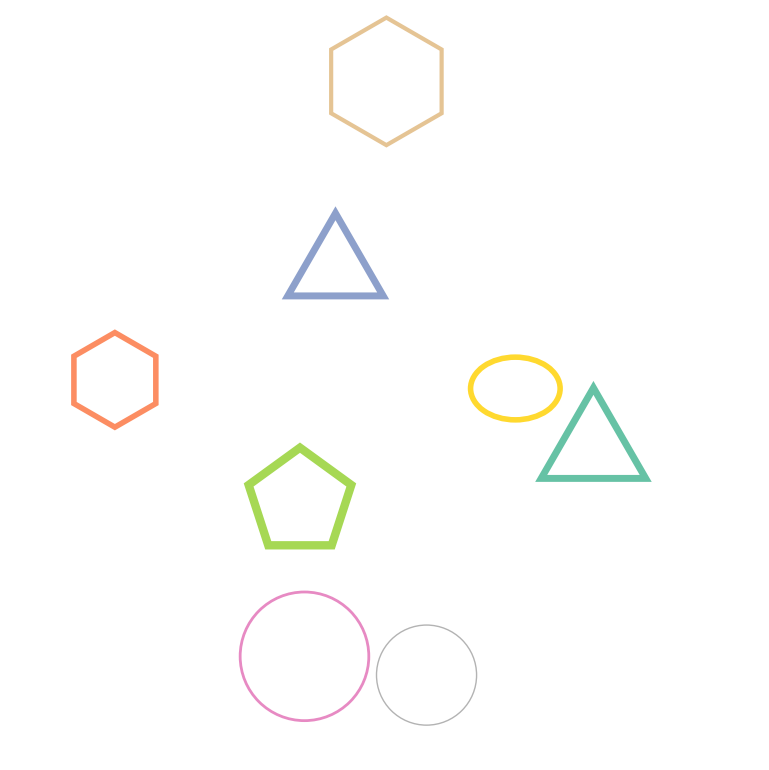[{"shape": "triangle", "thickness": 2.5, "radius": 0.39, "center": [0.771, 0.418]}, {"shape": "hexagon", "thickness": 2, "radius": 0.31, "center": [0.149, 0.507]}, {"shape": "triangle", "thickness": 2.5, "radius": 0.36, "center": [0.436, 0.651]}, {"shape": "circle", "thickness": 1, "radius": 0.42, "center": [0.395, 0.148]}, {"shape": "pentagon", "thickness": 3, "radius": 0.35, "center": [0.39, 0.349]}, {"shape": "oval", "thickness": 2, "radius": 0.29, "center": [0.669, 0.495]}, {"shape": "hexagon", "thickness": 1.5, "radius": 0.41, "center": [0.502, 0.894]}, {"shape": "circle", "thickness": 0.5, "radius": 0.32, "center": [0.554, 0.123]}]